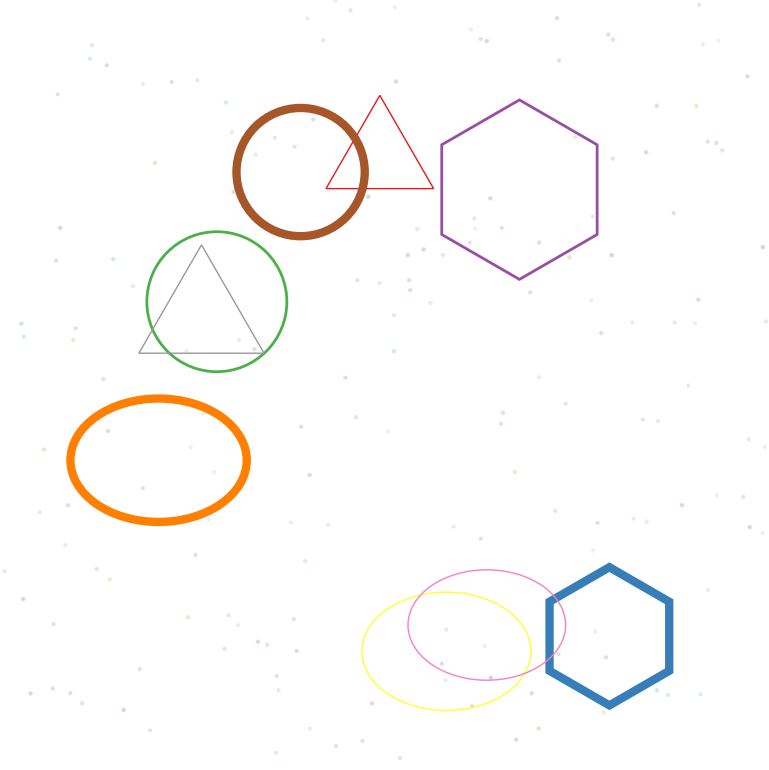[{"shape": "triangle", "thickness": 0.5, "radius": 0.4, "center": [0.493, 0.795]}, {"shape": "hexagon", "thickness": 3, "radius": 0.45, "center": [0.791, 0.174]}, {"shape": "circle", "thickness": 1, "radius": 0.45, "center": [0.282, 0.608]}, {"shape": "hexagon", "thickness": 1, "radius": 0.58, "center": [0.675, 0.754]}, {"shape": "oval", "thickness": 3, "radius": 0.57, "center": [0.206, 0.402]}, {"shape": "oval", "thickness": 0.5, "radius": 0.55, "center": [0.58, 0.154]}, {"shape": "circle", "thickness": 3, "radius": 0.42, "center": [0.39, 0.777]}, {"shape": "oval", "thickness": 0.5, "radius": 0.51, "center": [0.632, 0.188]}, {"shape": "triangle", "thickness": 0.5, "radius": 0.47, "center": [0.262, 0.588]}]